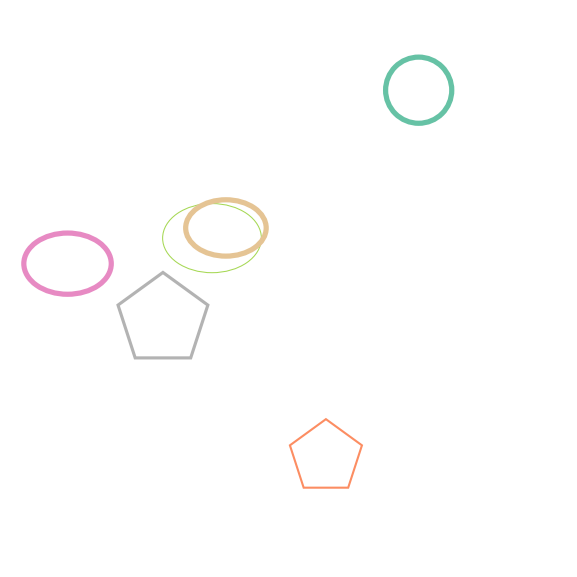[{"shape": "circle", "thickness": 2.5, "radius": 0.29, "center": [0.725, 0.843]}, {"shape": "pentagon", "thickness": 1, "radius": 0.33, "center": [0.564, 0.208]}, {"shape": "oval", "thickness": 2.5, "radius": 0.38, "center": [0.117, 0.543]}, {"shape": "oval", "thickness": 0.5, "radius": 0.43, "center": [0.367, 0.587]}, {"shape": "oval", "thickness": 2.5, "radius": 0.35, "center": [0.391, 0.604]}, {"shape": "pentagon", "thickness": 1.5, "radius": 0.41, "center": [0.282, 0.446]}]